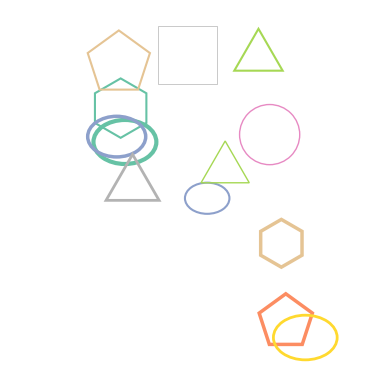[{"shape": "hexagon", "thickness": 1.5, "radius": 0.39, "center": [0.313, 0.719]}, {"shape": "oval", "thickness": 3, "radius": 0.41, "center": [0.324, 0.631]}, {"shape": "pentagon", "thickness": 2.5, "radius": 0.36, "center": [0.742, 0.164]}, {"shape": "oval", "thickness": 1.5, "radius": 0.29, "center": [0.538, 0.485]}, {"shape": "oval", "thickness": 2.5, "radius": 0.38, "center": [0.303, 0.645]}, {"shape": "circle", "thickness": 1, "radius": 0.39, "center": [0.7, 0.65]}, {"shape": "triangle", "thickness": 1, "radius": 0.36, "center": [0.585, 0.561]}, {"shape": "triangle", "thickness": 1.5, "radius": 0.36, "center": [0.671, 0.853]}, {"shape": "oval", "thickness": 2, "radius": 0.41, "center": [0.793, 0.123]}, {"shape": "hexagon", "thickness": 2.5, "radius": 0.31, "center": [0.731, 0.368]}, {"shape": "pentagon", "thickness": 1.5, "radius": 0.42, "center": [0.309, 0.836]}, {"shape": "triangle", "thickness": 2, "radius": 0.4, "center": [0.344, 0.519]}, {"shape": "square", "thickness": 0.5, "radius": 0.38, "center": [0.487, 0.857]}]